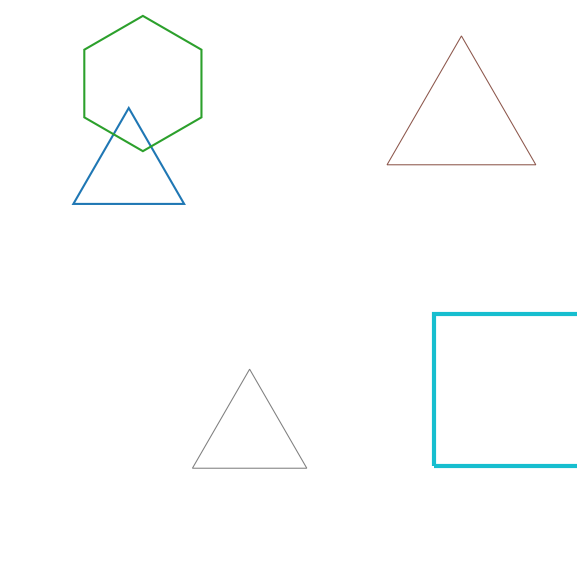[{"shape": "triangle", "thickness": 1, "radius": 0.55, "center": [0.223, 0.701]}, {"shape": "hexagon", "thickness": 1, "radius": 0.59, "center": [0.247, 0.854]}, {"shape": "triangle", "thickness": 0.5, "radius": 0.74, "center": [0.799, 0.788]}, {"shape": "triangle", "thickness": 0.5, "radius": 0.57, "center": [0.432, 0.246]}, {"shape": "square", "thickness": 2, "radius": 0.66, "center": [0.884, 0.324]}]